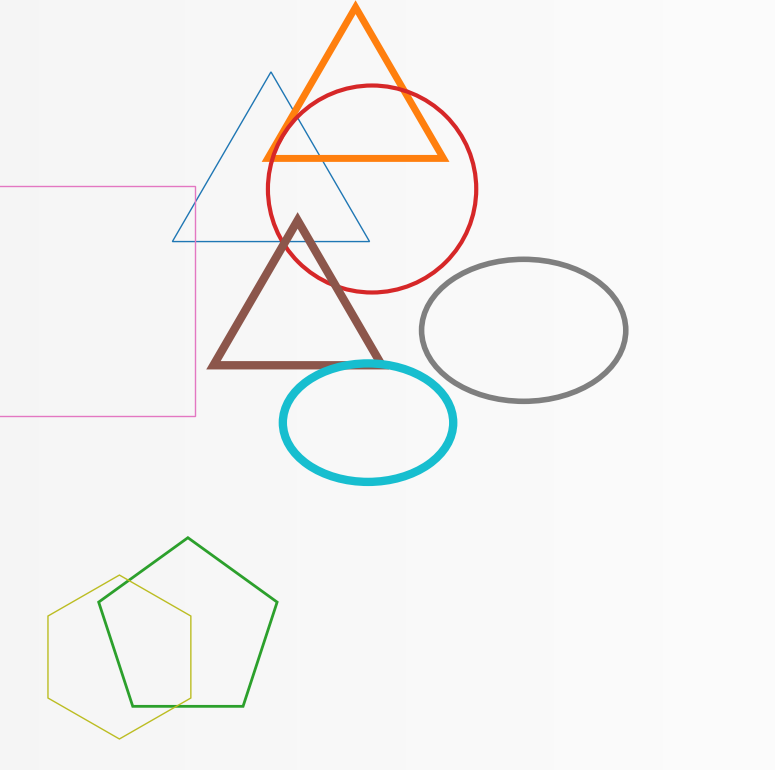[{"shape": "triangle", "thickness": 0.5, "radius": 0.73, "center": [0.35, 0.76]}, {"shape": "triangle", "thickness": 2.5, "radius": 0.65, "center": [0.459, 0.86]}, {"shape": "pentagon", "thickness": 1, "radius": 0.61, "center": [0.242, 0.181]}, {"shape": "circle", "thickness": 1.5, "radius": 0.67, "center": [0.48, 0.755]}, {"shape": "triangle", "thickness": 3, "radius": 0.63, "center": [0.384, 0.588]}, {"shape": "square", "thickness": 0.5, "radius": 0.75, "center": [0.102, 0.609]}, {"shape": "oval", "thickness": 2, "radius": 0.66, "center": [0.676, 0.571]}, {"shape": "hexagon", "thickness": 0.5, "radius": 0.53, "center": [0.154, 0.147]}, {"shape": "oval", "thickness": 3, "radius": 0.55, "center": [0.475, 0.451]}]